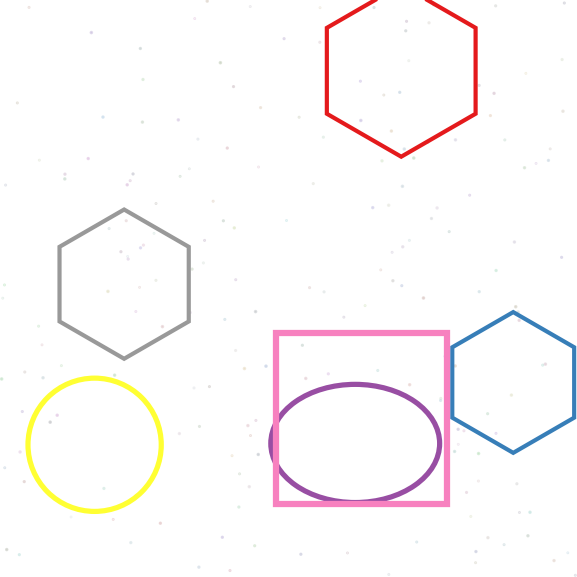[{"shape": "hexagon", "thickness": 2, "radius": 0.74, "center": [0.695, 0.877]}, {"shape": "hexagon", "thickness": 2, "radius": 0.61, "center": [0.889, 0.337]}, {"shape": "oval", "thickness": 2.5, "radius": 0.73, "center": [0.615, 0.231]}, {"shape": "circle", "thickness": 2.5, "radius": 0.58, "center": [0.164, 0.229]}, {"shape": "square", "thickness": 3, "radius": 0.74, "center": [0.625, 0.274]}, {"shape": "hexagon", "thickness": 2, "radius": 0.65, "center": [0.215, 0.507]}]